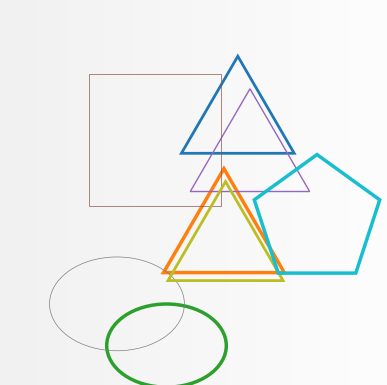[{"shape": "triangle", "thickness": 2, "radius": 0.84, "center": [0.614, 0.686]}, {"shape": "triangle", "thickness": 2.5, "radius": 0.9, "center": [0.578, 0.382]}, {"shape": "oval", "thickness": 2.5, "radius": 0.77, "center": [0.43, 0.102]}, {"shape": "triangle", "thickness": 1, "radius": 0.89, "center": [0.645, 0.591]}, {"shape": "square", "thickness": 0.5, "radius": 0.85, "center": [0.4, 0.636]}, {"shape": "oval", "thickness": 0.5, "radius": 0.87, "center": [0.302, 0.211]}, {"shape": "triangle", "thickness": 2, "radius": 0.86, "center": [0.582, 0.357]}, {"shape": "pentagon", "thickness": 2.5, "radius": 0.85, "center": [0.818, 0.428]}]